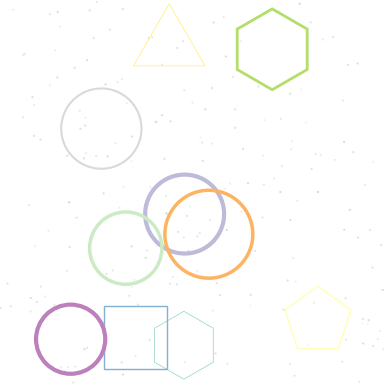[{"shape": "hexagon", "thickness": 0.5, "radius": 0.44, "center": [0.478, 0.103]}, {"shape": "pentagon", "thickness": 1, "radius": 0.45, "center": [0.826, 0.167]}, {"shape": "circle", "thickness": 3, "radius": 0.51, "center": [0.48, 0.444]}, {"shape": "square", "thickness": 1, "radius": 0.41, "center": [0.353, 0.123]}, {"shape": "circle", "thickness": 2.5, "radius": 0.57, "center": [0.542, 0.392]}, {"shape": "hexagon", "thickness": 2, "radius": 0.52, "center": [0.707, 0.872]}, {"shape": "circle", "thickness": 1.5, "radius": 0.52, "center": [0.263, 0.666]}, {"shape": "circle", "thickness": 3, "radius": 0.45, "center": [0.183, 0.119]}, {"shape": "circle", "thickness": 2.5, "radius": 0.47, "center": [0.327, 0.355]}, {"shape": "triangle", "thickness": 0.5, "radius": 0.54, "center": [0.44, 0.883]}]